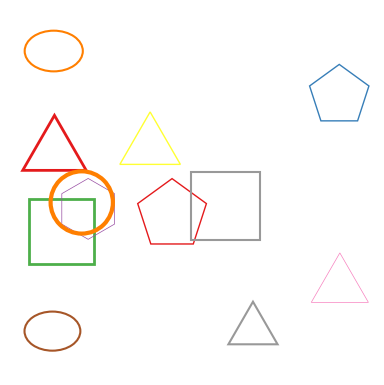[{"shape": "triangle", "thickness": 2, "radius": 0.48, "center": [0.141, 0.605]}, {"shape": "pentagon", "thickness": 1, "radius": 0.47, "center": [0.447, 0.442]}, {"shape": "pentagon", "thickness": 1, "radius": 0.41, "center": [0.881, 0.752]}, {"shape": "square", "thickness": 2, "radius": 0.42, "center": [0.16, 0.398]}, {"shape": "hexagon", "thickness": 0.5, "radius": 0.4, "center": [0.229, 0.457]}, {"shape": "circle", "thickness": 3, "radius": 0.4, "center": [0.212, 0.474]}, {"shape": "oval", "thickness": 1.5, "radius": 0.38, "center": [0.14, 0.867]}, {"shape": "triangle", "thickness": 1, "radius": 0.45, "center": [0.39, 0.618]}, {"shape": "oval", "thickness": 1.5, "radius": 0.36, "center": [0.136, 0.14]}, {"shape": "triangle", "thickness": 0.5, "radius": 0.43, "center": [0.883, 0.257]}, {"shape": "square", "thickness": 1.5, "radius": 0.44, "center": [0.586, 0.465]}, {"shape": "triangle", "thickness": 1.5, "radius": 0.37, "center": [0.657, 0.143]}]